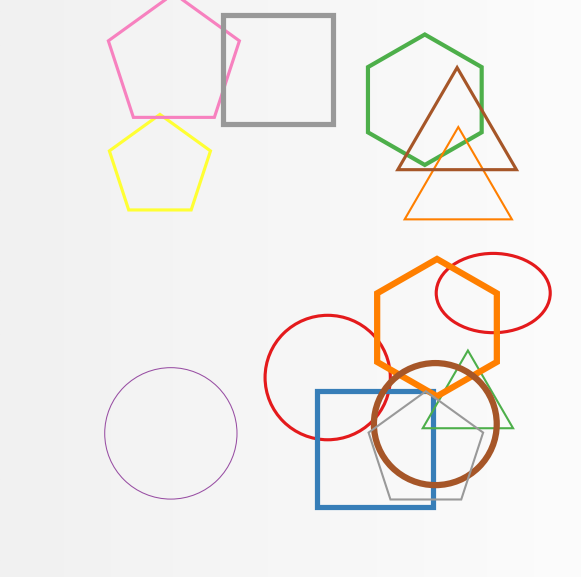[{"shape": "oval", "thickness": 1.5, "radius": 0.49, "center": [0.849, 0.492]}, {"shape": "circle", "thickness": 1.5, "radius": 0.54, "center": [0.564, 0.345]}, {"shape": "square", "thickness": 2.5, "radius": 0.5, "center": [0.645, 0.222]}, {"shape": "hexagon", "thickness": 2, "radius": 0.56, "center": [0.731, 0.826]}, {"shape": "triangle", "thickness": 1, "radius": 0.45, "center": [0.805, 0.302]}, {"shape": "circle", "thickness": 0.5, "radius": 0.57, "center": [0.294, 0.249]}, {"shape": "hexagon", "thickness": 3, "radius": 0.59, "center": [0.752, 0.432]}, {"shape": "triangle", "thickness": 1, "radius": 0.53, "center": [0.788, 0.673]}, {"shape": "pentagon", "thickness": 1.5, "radius": 0.46, "center": [0.275, 0.71]}, {"shape": "circle", "thickness": 3, "radius": 0.53, "center": [0.749, 0.265]}, {"shape": "triangle", "thickness": 1.5, "radius": 0.59, "center": [0.786, 0.764]}, {"shape": "pentagon", "thickness": 1.5, "radius": 0.59, "center": [0.299, 0.892]}, {"shape": "square", "thickness": 2.5, "radius": 0.47, "center": [0.478, 0.879]}, {"shape": "pentagon", "thickness": 1, "radius": 0.52, "center": [0.733, 0.218]}]